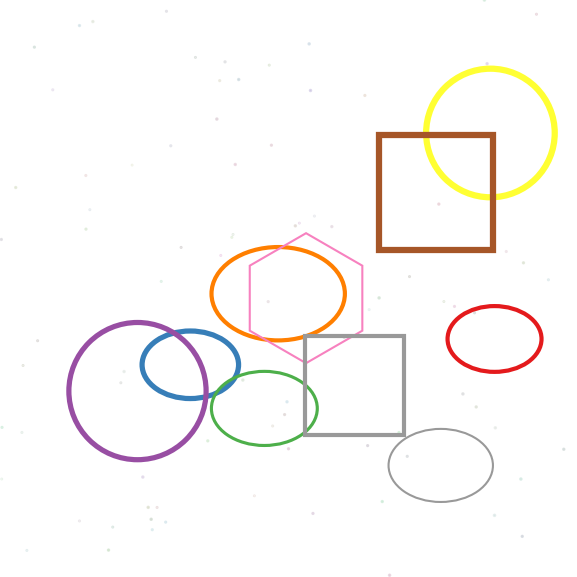[{"shape": "oval", "thickness": 2, "radius": 0.41, "center": [0.856, 0.412]}, {"shape": "oval", "thickness": 2.5, "radius": 0.42, "center": [0.33, 0.367]}, {"shape": "oval", "thickness": 1.5, "radius": 0.46, "center": [0.458, 0.292]}, {"shape": "circle", "thickness": 2.5, "radius": 0.59, "center": [0.238, 0.322]}, {"shape": "oval", "thickness": 2, "radius": 0.58, "center": [0.482, 0.491]}, {"shape": "circle", "thickness": 3, "radius": 0.56, "center": [0.849, 0.769]}, {"shape": "square", "thickness": 3, "radius": 0.5, "center": [0.755, 0.665]}, {"shape": "hexagon", "thickness": 1, "radius": 0.56, "center": [0.53, 0.483]}, {"shape": "square", "thickness": 2, "radius": 0.43, "center": [0.614, 0.332]}, {"shape": "oval", "thickness": 1, "radius": 0.45, "center": [0.763, 0.193]}]